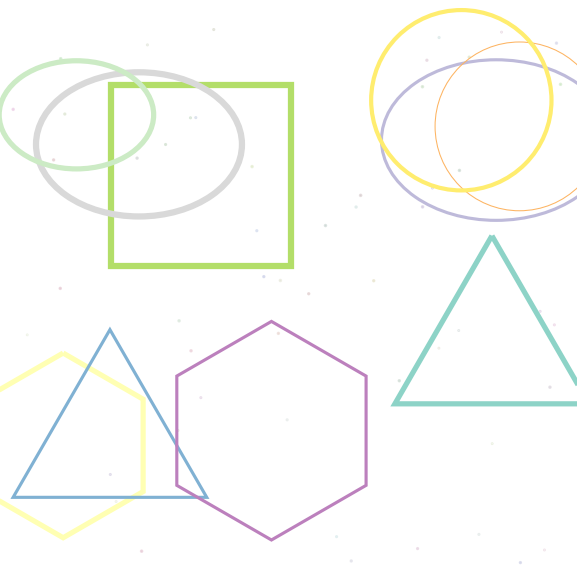[{"shape": "triangle", "thickness": 2.5, "radius": 0.97, "center": [0.852, 0.397]}, {"shape": "hexagon", "thickness": 2.5, "radius": 0.8, "center": [0.109, 0.228]}, {"shape": "oval", "thickness": 1.5, "radius": 0.99, "center": [0.859, 0.757]}, {"shape": "triangle", "thickness": 1.5, "radius": 0.97, "center": [0.19, 0.235]}, {"shape": "circle", "thickness": 0.5, "radius": 0.73, "center": [0.899, 0.78]}, {"shape": "square", "thickness": 3, "radius": 0.78, "center": [0.348, 0.695]}, {"shape": "oval", "thickness": 3, "radius": 0.89, "center": [0.241, 0.749]}, {"shape": "hexagon", "thickness": 1.5, "radius": 0.95, "center": [0.47, 0.253]}, {"shape": "oval", "thickness": 2.5, "radius": 0.67, "center": [0.132, 0.8]}, {"shape": "circle", "thickness": 2, "radius": 0.78, "center": [0.799, 0.826]}]